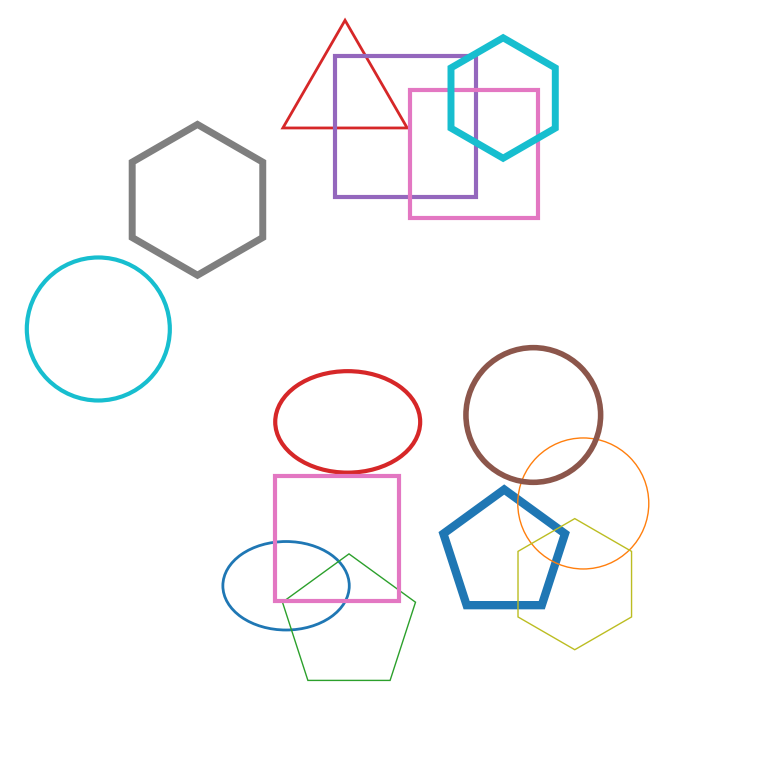[{"shape": "oval", "thickness": 1, "radius": 0.41, "center": [0.372, 0.239]}, {"shape": "pentagon", "thickness": 3, "radius": 0.42, "center": [0.655, 0.281]}, {"shape": "circle", "thickness": 0.5, "radius": 0.43, "center": [0.758, 0.346]}, {"shape": "pentagon", "thickness": 0.5, "radius": 0.45, "center": [0.453, 0.19]}, {"shape": "triangle", "thickness": 1, "radius": 0.47, "center": [0.448, 0.88]}, {"shape": "oval", "thickness": 1.5, "radius": 0.47, "center": [0.452, 0.452]}, {"shape": "square", "thickness": 1.5, "radius": 0.46, "center": [0.526, 0.836]}, {"shape": "circle", "thickness": 2, "radius": 0.44, "center": [0.693, 0.461]}, {"shape": "square", "thickness": 1.5, "radius": 0.41, "center": [0.615, 0.8]}, {"shape": "square", "thickness": 1.5, "radius": 0.4, "center": [0.438, 0.301]}, {"shape": "hexagon", "thickness": 2.5, "radius": 0.49, "center": [0.256, 0.74]}, {"shape": "hexagon", "thickness": 0.5, "radius": 0.43, "center": [0.746, 0.241]}, {"shape": "circle", "thickness": 1.5, "radius": 0.46, "center": [0.128, 0.573]}, {"shape": "hexagon", "thickness": 2.5, "radius": 0.39, "center": [0.653, 0.873]}]